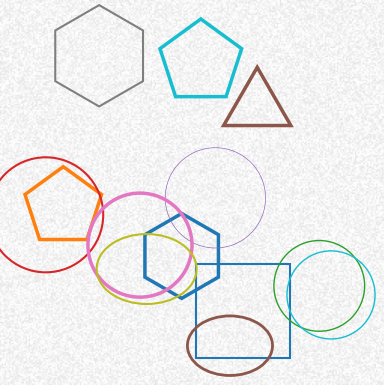[{"shape": "square", "thickness": 1.5, "radius": 0.61, "center": [0.632, 0.192]}, {"shape": "hexagon", "thickness": 2.5, "radius": 0.55, "center": [0.472, 0.335]}, {"shape": "pentagon", "thickness": 2.5, "radius": 0.52, "center": [0.164, 0.462]}, {"shape": "circle", "thickness": 1, "radius": 0.59, "center": [0.829, 0.257]}, {"shape": "circle", "thickness": 1.5, "radius": 0.75, "center": [0.119, 0.442]}, {"shape": "circle", "thickness": 0.5, "radius": 0.65, "center": [0.559, 0.486]}, {"shape": "oval", "thickness": 2, "radius": 0.55, "center": [0.597, 0.102]}, {"shape": "triangle", "thickness": 2.5, "radius": 0.5, "center": [0.668, 0.724]}, {"shape": "circle", "thickness": 2.5, "radius": 0.68, "center": [0.364, 0.363]}, {"shape": "hexagon", "thickness": 1.5, "radius": 0.66, "center": [0.258, 0.855]}, {"shape": "oval", "thickness": 1.5, "radius": 0.65, "center": [0.381, 0.301]}, {"shape": "circle", "thickness": 1, "radius": 0.57, "center": [0.86, 0.234]}, {"shape": "pentagon", "thickness": 2.5, "radius": 0.56, "center": [0.522, 0.839]}]